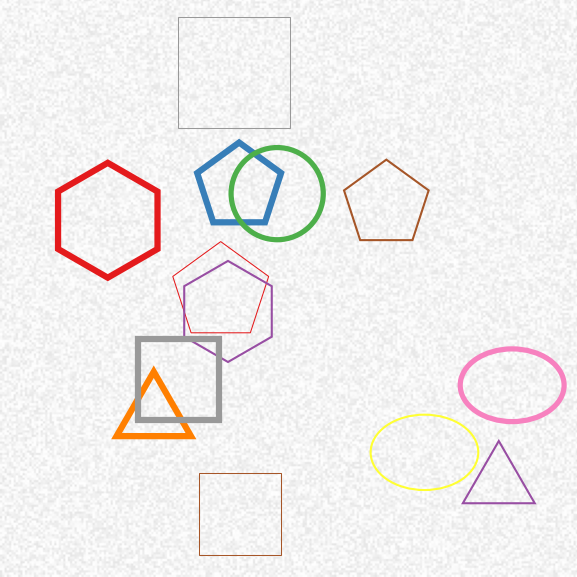[{"shape": "hexagon", "thickness": 3, "radius": 0.5, "center": [0.187, 0.618]}, {"shape": "pentagon", "thickness": 0.5, "radius": 0.44, "center": [0.382, 0.493]}, {"shape": "pentagon", "thickness": 3, "radius": 0.38, "center": [0.414, 0.676]}, {"shape": "circle", "thickness": 2.5, "radius": 0.4, "center": [0.48, 0.664]}, {"shape": "triangle", "thickness": 1, "radius": 0.36, "center": [0.864, 0.164]}, {"shape": "hexagon", "thickness": 1, "radius": 0.44, "center": [0.395, 0.46]}, {"shape": "triangle", "thickness": 3, "radius": 0.37, "center": [0.266, 0.281]}, {"shape": "oval", "thickness": 1, "radius": 0.47, "center": [0.735, 0.216]}, {"shape": "square", "thickness": 0.5, "radius": 0.36, "center": [0.415, 0.11]}, {"shape": "pentagon", "thickness": 1, "radius": 0.39, "center": [0.669, 0.646]}, {"shape": "oval", "thickness": 2.5, "radius": 0.45, "center": [0.887, 0.332]}, {"shape": "square", "thickness": 0.5, "radius": 0.48, "center": [0.404, 0.874]}, {"shape": "square", "thickness": 3, "radius": 0.35, "center": [0.309, 0.342]}]